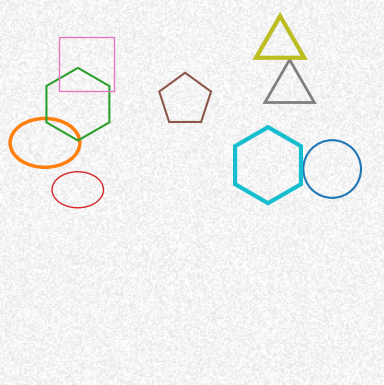[{"shape": "circle", "thickness": 1.5, "radius": 0.37, "center": [0.863, 0.561]}, {"shape": "oval", "thickness": 2.5, "radius": 0.45, "center": [0.117, 0.629]}, {"shape": "hexagon", "thickness": 1.5, "radius": 0.47, "center": [0.202, 0.729]}, {"shape": "oval", "thickness": 1, "radius": 0.33, "center": [0.202, 0.507]}, {"shape": "pentagon", "thickness": 1.5, "radius": 0.35, "center": [0.481, 0.74]}, {"shape": "square", "thickness": 1, "radius": 0.35, "center": [0.225, 0.835]}, {"shape": "triangle", "thickness": 2, "radius": 0.37, "center": [0.752, 0.771]}, {"shape": "triangle", "thickness": 3, "radius": 0.36, "center": [0.728, 0.886]}, {"shape": "hexagon", "thickness": 3, "radius": 0.49, "center": [0.696, 0.571]}]